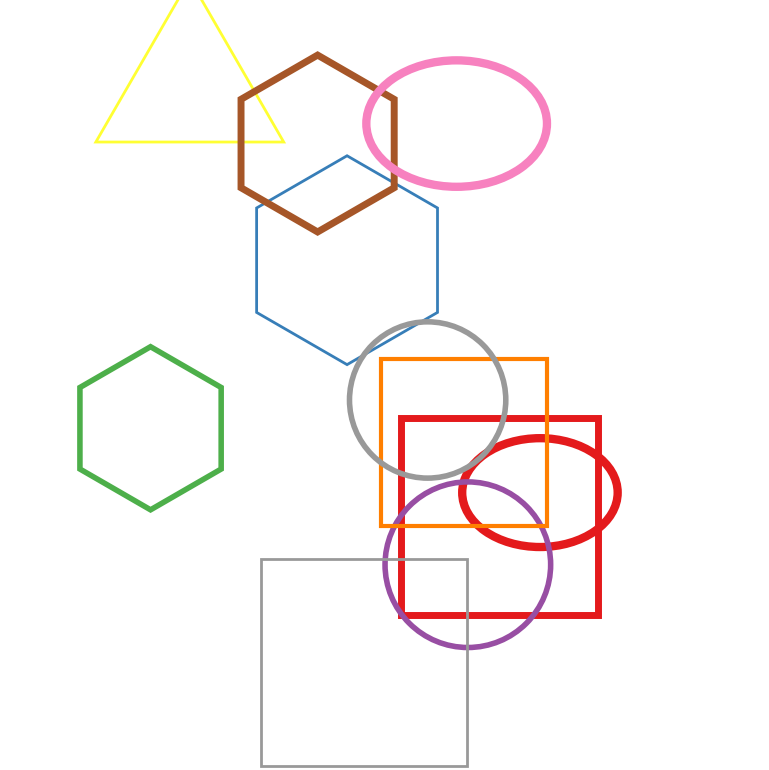[{"shape": "oval", "thickness": 3, "radius": 0.5, "center": [0.701, 0.36]}, {"shape": "square", "thickness": 2.5, "radius": 0.64, "center": [0.649, 0.329]}, {"shape": "hexagon", "thickness": 1, "radius": 0.68, "center": [0.451, 0.662]}, {"shape": "hexagon", "thickness": 2, "radius": 0.53, "center": [0.196, 0.444]}, {"shape": "circle", "thickness": 2, "radius": 0.54, "center": [0.608, 0.267]}, {"shape": "square", "thickness": 1.5, "radius": 0.54, "center": [0.603, 0.425]}, {"shape": "triangle", "thickness": 1, "radius": 0.7, "center": [0.246, 0.886]}, {"shape": "hexagon", "thickness": 2.5, "radius": 0.57, "center": [0.412, 0.814]}, {"shape": "oval", "thickness": 3, "radius": 0.59, "center": [0.593, 0.84]}, {"shape": "square", "thickness": 1, "radius": 0.67, "center": [0.473, 0.14]}, {"shape": "circle", "thickness": 2, "radius": 0.51, "center": [0.555, 0.481]}]